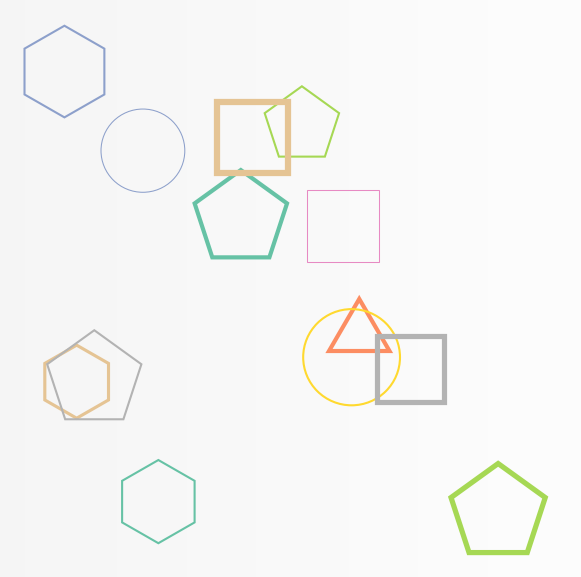[{"shape": "hexagon", "thickness": 1, "radius": 0.36, "center": [0.272, 0.131]}, {"shape": "pentagon", "thickness": 2, "radius": 0.42, "center": [0.414, 0.621]}, {"shape": "triangle", "thickness": 2, "radius": 0.3, "center": [0.618, 0.421]}, {"shape": "circle", "thickness": 0.5, "radius": 0.36, "center": [0.246, 0.738]}, {"shape": "hexagon", "thickness": 1, "radius": 0.4, "center": [0.111, 0.875]}, {"shape": "square", "thickness": 0.5, "radius": 0.31, "center": [0.59, 0.607]}, {"shape": "pentagon", "thickness": 2.5, "radius": 0.43, "center": [0.857, 0.111]}, {"shape": "pentagon", "thickness": 1, "radius": 0.34, "center": [0.519, 0.782]}, {"shape": "circle", "thickness": 1, "radius": 0.42, "center": [0.605, 0.381]}, {"shape": "hexagon", "thickness": 1.5, "radius": 0.32, "center": [0.132, 0.338]}, {"shape": "square", "thickness": 3, "radius": 0.31, "center": [0.435, 0.761]}, {"shape": "square", "thickness": 2.5, "radius": 0.29, "center": [0.706, 0.36]}, {"shape": "pentagon", "thickness": 1, "radius": 0.43, "center": [0.162, 0.342]}]